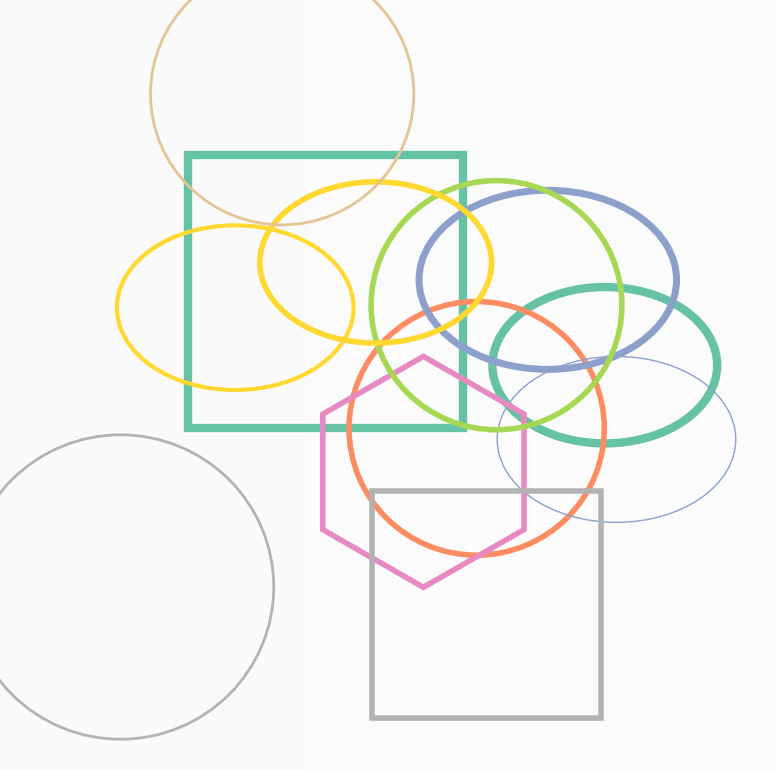[{"shape": "oval", "thickness": 3, "radius": 0.73, "center": [0.78, 0.526]}, {"shape": "square", "thickness": 3, "radius": 0.89, "center": [0.42, 0.622]}, {"shape": "circle", "thickness": 2, "radius": 0.82, "center": [0.615, 0.444]}, {"shape": "oval", "thickness": 2.5, "radius": 0.83, "center": [0.707, 0.637]}, {"shape": "oval", "thickness": 0.5, "radius": 0.77, "center": [0.795, 0.429]}, {"shape": "hexagon", "thickness": 2, "radius": 0.75, "center": [0.546, 0.387]}, {"shape": "circle", "thickness": 2, "radius": 0.81, "center": [0.641, 0.604]}, {"shape": "oval", "thickness": 2, "radius": 0.75, "center": [0.485, 0.659]}, {"shape": "oval", "thickness": 1.5, "radius": 0.76, "center": [0.303, 0.6]}, {"shape": "circle", "thickness": 1, "radius": 0.85, "center": [0.364, 0.878]}, {"shape": "square", "thickness": 2, "radius": 0.74, "center": [0.628, 0.215]}, {"shape": "circle", "thickness": 1, "radius": 0.99, "center": [0.156, 0.238]}]